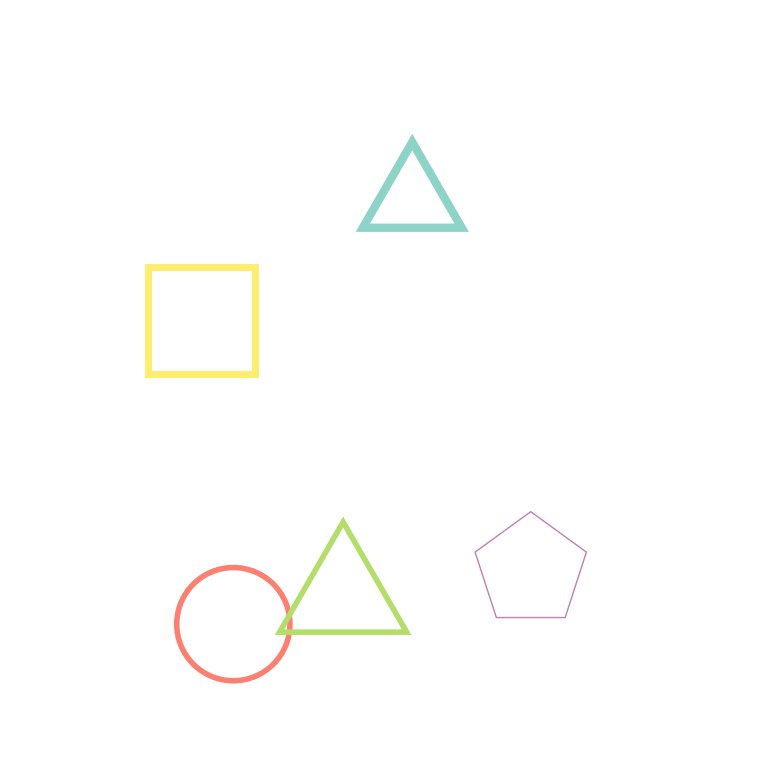[{"shape": "triangle", "thickness": 3, "radius": 0.37, "center": [0.535, 0.741]}, {"shape": "circle", "thickness": 2, "radius": 0.37, "center": [0.303, 0.189]}, {"shape": "triangle", "thickness": 2, "radius": 0.48, "center": [0.446, 0.227]}, {"shape": "pentagon", "thickness": 0.5, "radius": 0.38, "center": [0.689, 0.259]}, {"shape": "square", "thickness": 2.5, "radius": 0.35, "center": [0.262, 0.584]}]